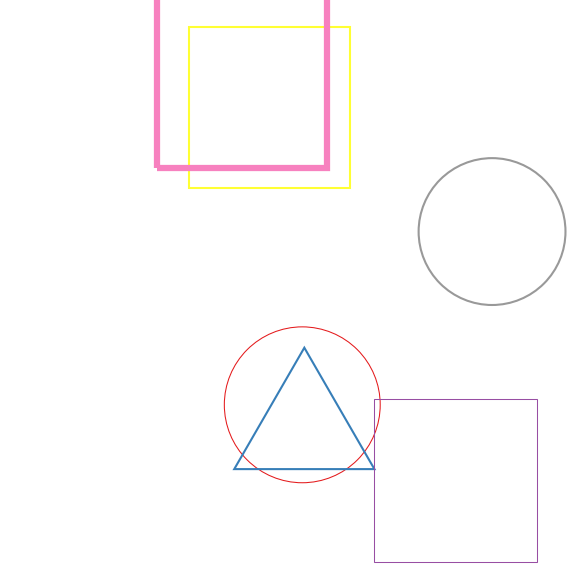[{"shape": "circle", "thickness": 0.5, "radius": 0.67, "center": [0.523, 0.298]}, {"shape": "triangle", "thickness": 1, "radius": 0.7, "center": [0.527, 0.257]}, {"shape": "square", "thickness": 0.5, "radius": 0.71, "center": [0.789, 0.167]}, {"shape": "square", "thickness": 1, "radius": 0.7, "center": [0.467, 0.813]}, {"shape": "square", "thickness": 3, "radius": 0.74, "center": [0.419, 0.855]}, {"shape": "circle", "thickness": 1, "radius": 0.64, "center": [0.852, 0.598]}]